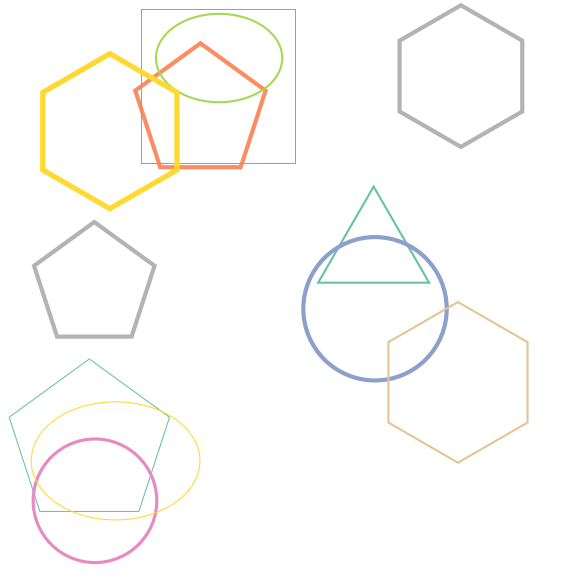[{"shape": "triangle", "thickness": 1, "radius": 0.55, "center": [0.647, 0.565]}, {"shape": "pentagon", "thickness": 0.5, "radius": 0.73, "center": [0.155, 0.232]}, {"shape": "pentagon", "thickness": 2, "radius": 0.59, "center": [0.347, 0.806]}, {"shape": "circle", "thickness": 2, "radius": 0.62, "center": [0.649, 0.464]}, {"shape": "square", "thickness": 0.5, "radius": 0.67, "center": [0.378, 0.851]}, {"shape": "circle", "thickness": 1.5, "radius": 0.54, "center": [0.164, 0.132]}, {"shape": "oval", "thickness": 1, "radius": 0.55, "center": [0.379, 0.899]}, {"shape": "oval", "thickness": 0.5, "radius": 0.73, "center": [0.2, 0.201]}, {"shape": "hexagon", "thickness": 2.5, "radius": 0.67, "center": [0.19, 0.772]}, {"shape": "hexagon", "thickness": 1, "radius": 0.7, "center": [0.793, 0.337]}, {"shape": "pentagon", "thickness": 2, "radius": 0.55, "center": [0.163, 0.505]}, {"shape": "hexagon", "thickness": 2, "radius": 0.61, "center": [0.798, 0.867]}]